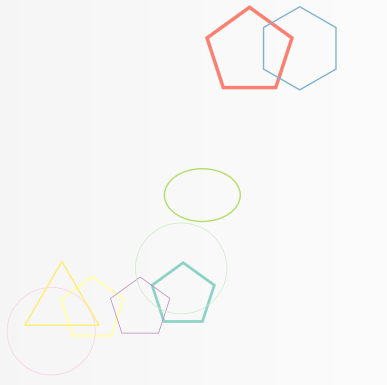[{"shape": "pentagon", "thickness": 2, "radius": 0.42, "center": [0.473, 0.233]}, {"shape": "pentagon", "thickness": 1.5, "radius": 0.42, "center": [0.238, 0.197]}, {"shape": "pentagon", "thickness": 2.5, "radius": 0.58, "center": [0.644, 0.866]}, {"shape": "hexagon", "thickness": 1, "radius": 0.54, "center": [0.774, 0.874]}, {"shape": "oval", "thickness": 1, "radius": 0.49, "center": [0.522, 0.493]}, {"shape": "circle", "thickness": 0.5, "radius": 0.57, "center": [0.132, 0.14]}, {"shape": "pentagon", "thickness": 0.5, "radius": 0.4, "center": [0.362, 0.2]}, {"shape": "circle", "thickness": 0.5, "radius": 0.59, "center": [0.468, 0.303]}, {"shape": "triangle", "thickness": 1, "radius": 0.55, "center": [0.16, 0.21]}]